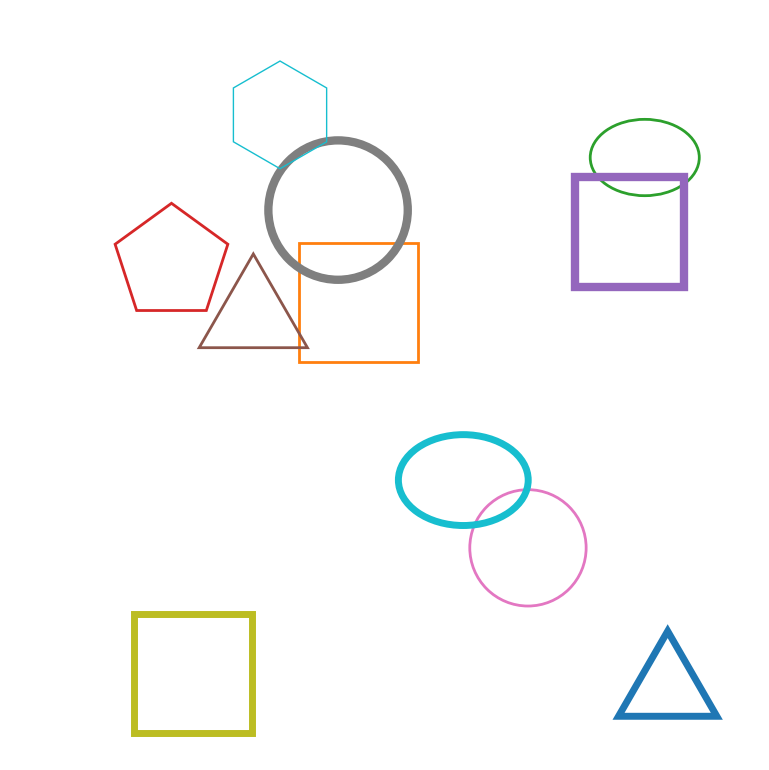[{"shape": "triangle", "thickness": 2.5, "radius": 0.37, "center": [0.867, 0.107]}, {"shape": "square", "thickness": 1, "radius": 0.39, "center": [0.466, 0.607]}, {"shape": "oval", "thickness": 1, "radius": 0.35, "center": [0.837, 0.795]}, {"shape": "pentagon", "thickness": 1, "radius": 0.38, "center": [0.223, 0.659]}, {"shape": "square", "thickness": 3, "radius": 0.36, "center": [0.818, 0.698]}, {"shape": "triangle", "thickness": 1, "radius": 0.41, "center": [0.329, 0.589]}, {"shape": "circle", "thickness": 1, "radius": 0.38, "center": [0.686, 0.289]}, {"shape": "circle", "thickness": 3, "radius": 0.45, "center": [0.439, 0.727]}, {"shape": "square", "thickness": 2.5, "radius": 0.38, "center": [0.251, 0.125]}, {"shape": "hexagon", "thickness": 0.5, "radius": 0.35, "center": [0.364, 0.851]}, {"shape": "oval", "thickness": 2.5, "radius": 0.42, "center": [0.602, 0.377]}]